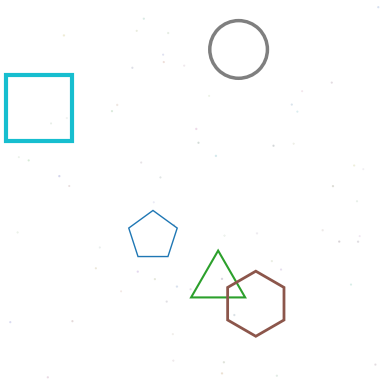[{"shape": "pentagon", "thickness": 1, "radius": 0.33, "center": [0.397, 0.387]}, {"shape": "triangle", "thickness": 1.5, "radius": 0.41, "center": [0.567, 0.268]}, {"shape": "hexagon", "thickness": 2, "radius": 0.42, "center": [0.664, 0.211]}, {"shape": "circle", "thickness": 2.5, "radius": 0.37, "center": [0.62, 0.872]}, {"shape": "square", "thickness": 3, "radius": 0.43, "center": [0.101, 0.72]}]